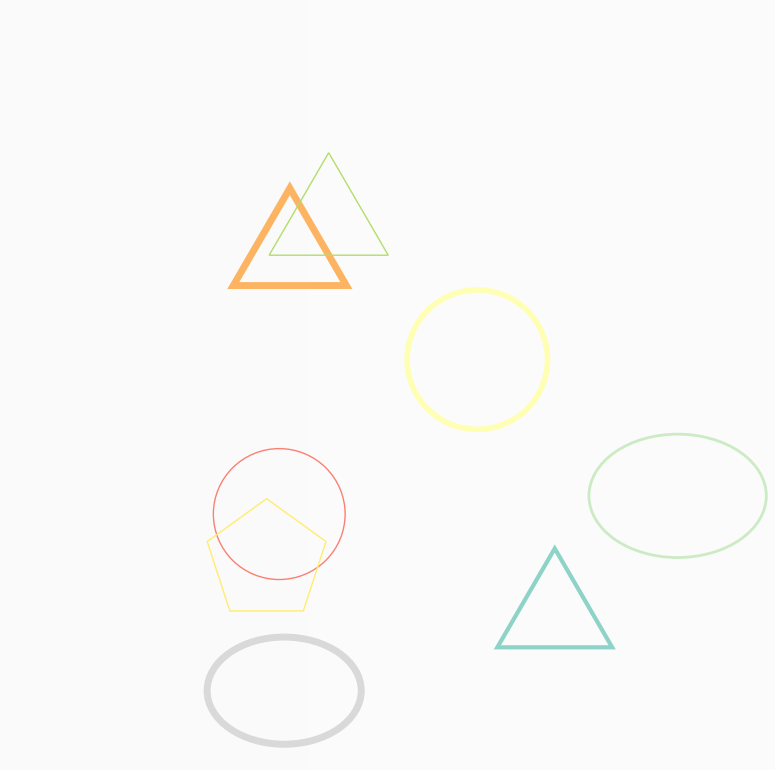[{"shape": "triangle", "thickness": 1.5, "radius": 0.43, "center": [0.716, 0.202]}, {"shape": "circle", "thickness": 2, "radius": 0.45, "center": [0.616, 0.533]}, {"shape": "circle", "thickness": 0.5, "radius": 0.43, "center": [0.36, 0.332]}, {"shape": "triangle", "thickness": 2.5, "radius": 0.42, "center": [0.374, 0.671]}, {"shape": "triangle", "thickness": 0.5, "radius": 0.44, "center": [0.424, 0.713]}, {"shape": "oval", "thickness": 2.5, "radius": 0.5, "center": [0.367, 0.103]}, {"shape": "oval", "thickness": 1, "radius": 0.57, "center": [0.874, 0.356]}, {"shape": "pentagon", "thickness": 0.5, "radius": 0.4, "center": [0.344, 0.272]}]